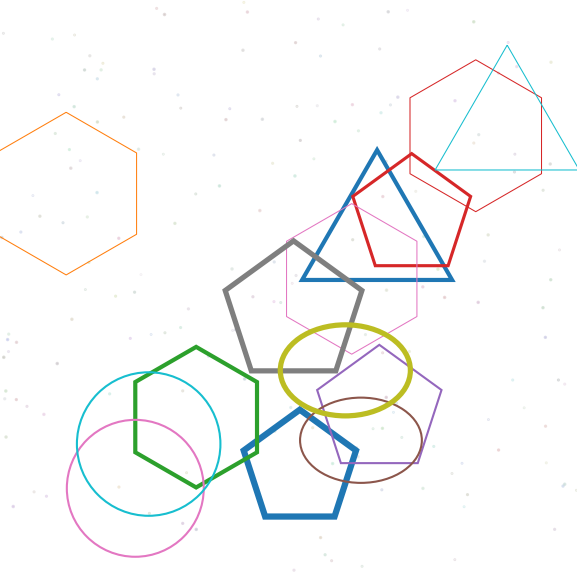[{"shape": "triangle", "thickness": 2, "radius": 0.75, "center": [0.653, 0.589]}, {"shape": "pentagon", "thickness": 3, "radius": 0.51, "center": [0.519, 0.187]}, {"shape": "hexagon", "thickness": 0.5, "radius": 0.7, "center": [0.115, 0.664]}, {"shape": "hexagon", "thickness": 2, "radius": 0.61, "center": [0.34, 0.277]}, {"shape": "hexagon", "thickness": 0.5, "radius": 0.66, "center": [0.824, 0.764]}, {"shape": "pentagon", "thickness": 1.5, "radius": 0.54, "center": [0.713, 0.626]}, {"shape": "pentagon", "thickness": 1, "radius": 0.57, "center": [0.657, 0.289]}, {"shape": "oval", "thickness": 1, "radius": 0.53, "center": [0.625, 0.237]}, {"shape": "circle", "thickness": 1, "radius": 0.59, "center": [0.234, 0.154]}, {"shape": "hexagon", "thickness": 0.5, "radius": 0.65, "center": [0.609, 0.516]}, {"shape": "pentagon", "thickness": 2.5, "radius": 0.62, "center": [0.508, 0.458]}, {"shape": "oval", "thickness": 2.5, "radius": 0.56, "center": [0.598, 0.358]}, {"shape": "circle", "thickness": 1, "radius": 0.62, "center": [0.257, 0.23]}, {"shape": "triangle", "thickness": 0.5, "radius": 0.72, "center": [0.878, 0.777]}]